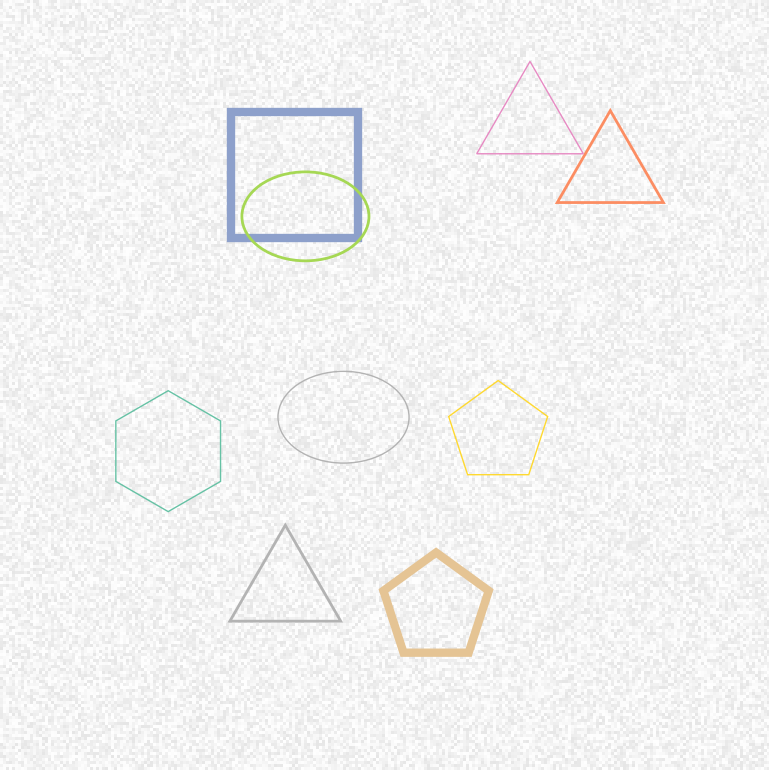[{"shape": "hexagon", "thickness": 0.5, "radius": 0.39, "center": [0.218, 0.414]}, {"shape": "triangle", "thickness": 1, "radius": 0.4, "center": [0.793, 0.777]}, {"shape": "square", "thickness": 3, "radius": 0.41, "center": [0.383, 0.773]}, {"shape": "triangle", "thickness": 0.5, "radius": 0.4, "center": [0.688, 0.84]}, {"shape": "oval", "thickness": 1, "radius": 0.41, "center": [0.397, 0.719]}, {"shape": "pentagon", "thickness": 0.5, "radius": 0.34, "center": [0.647, 0.438]}, {"shape": "pentagon", "thickness": 3, "radius": 0.36, "center": [0.566, 0.211]}, {"shape": "triangle", "thickness": 1, "radius": 0.42, "center": [0.371, 0.235]}, {"shape": "oval", "thickness": 0.5, "radius": 0.43, "center": [0.446, 0.458]}]